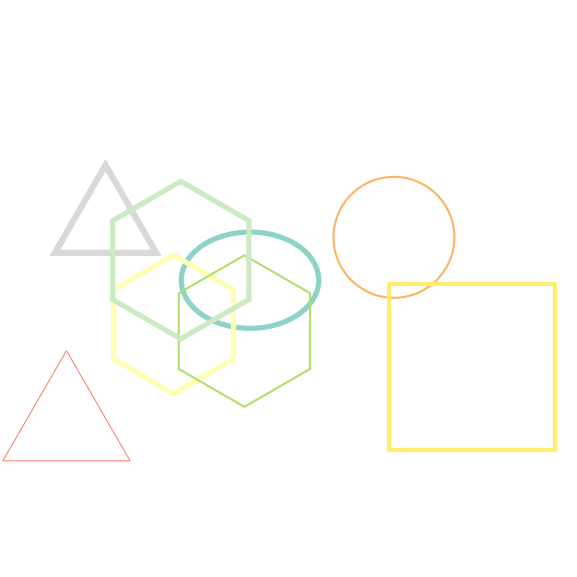[{"shape": "oval", "thickness": 2.5, "radius": 0.6, "center": [0.433, 0.514]}, {"shape": "hexagon", "thickness": 2.5, "radius": 0.6, "center": [0.301, 0.438]}, {"shape": "triangle", "thickness": 0.5, "radius": 0.64, "center": [0.115, 0.265]}, {"shape": "circle", "thickness": 1, "radius": 0.52, "center": [0.682, 0.588]}, {"shape": "hexagon", "thickness": 1, "radius": 0.66, "center": [0.423, 0.426]}, {"shape": "triangle", "thickness": 3, "radius": 0.51, "center": [0.183, 0.612]}, {"shape": "hexagon", "thickness": 2.5, "radius": 0.68, "center": [0.313, 0.549]}, {"shape": "square", "thickness": 2, "radius": 0.72, "center": [0.817, 0.364]}]